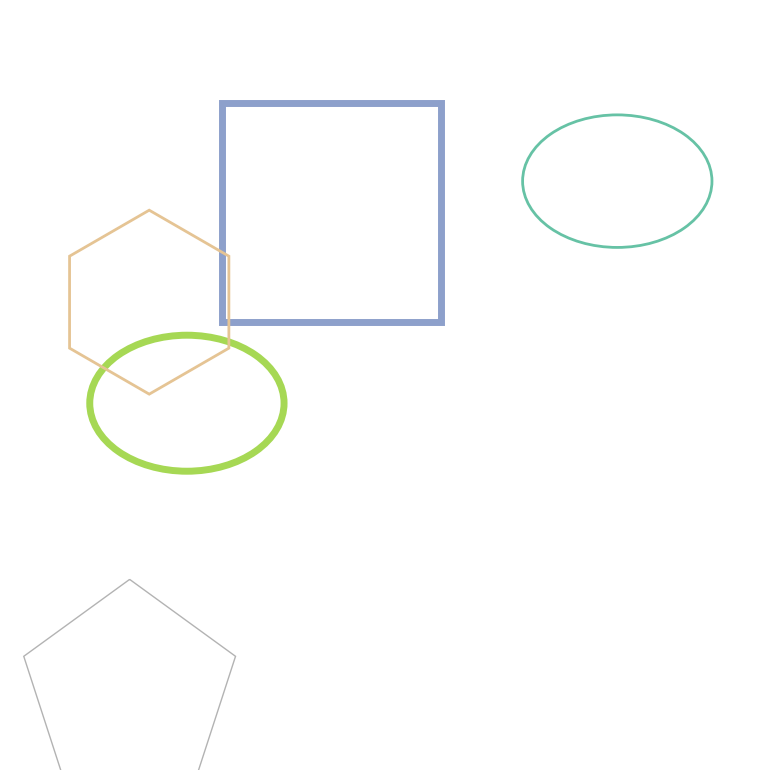[{"shape": "oval", "thickness": 1, "radius": 0.61, "center": [0.802, 0.765]}, {"shape": "square", "thickness": 2.5, "radius": 0.71, "center": [0.43, 0.724]}, {"shape": "oval", "thickness": 2.5, "radius": 0.63, "center": [0.243, 0.476]}, {"shape": "hexagon", "thickness": 1, "radius": 0.6, "center": [0.194, 0.608]}, {"shape": "pentagon", "thickness": 0.5, "radius": 0.72, "center": [0.168, 0.103]}]